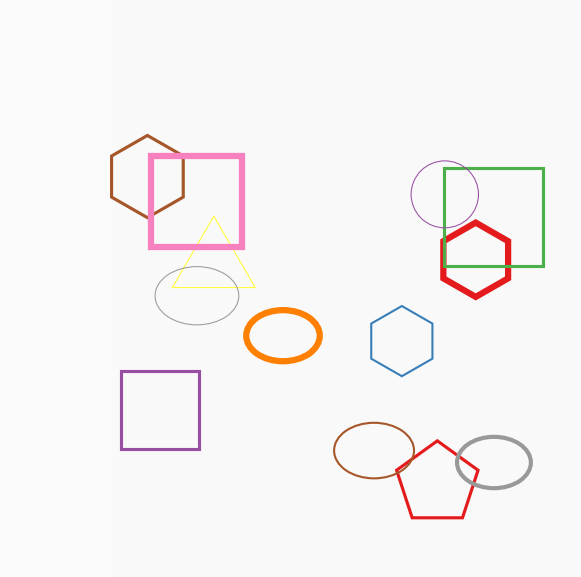[{"shape": "pentagon", "thickness": 1.5, "radius": 0.37, "center": [0.752, 0.162]}, {"shape": "hexagon", "thickness": 3, "radius": 0.32, "center": [0.818, 0.549]}, {"shape": "hexagon", "thickness": 1, "radius": 0.3, "center": [0.691, 0.408]}, {"shape": "square", "thickness": 1.5, "radius": 0.42, "center": [0.849, 0.623]}, {"shape": "square", "thickness": 1.5, "radius": 0.34, "center": [0.276, 0.289]}, {"shape": "circle", "thickness": 0.5, "radius": 0.29, "center": [0.765, 0.663]}, {"shape": "oval", "thickness": 3, "radius": 0.32, "center": [0.487, 0.418]}, {"shape": "triangle", "thickness": 0.5, "radius": 0.41, "center": [0.368, 0.542]}, {"shape": "hexagon", "thickness": 1.5, "radius": 0.36, "center": [0.254, 0.693]}, {"shape": "oval", "thickness": 1, "radius": 0.34, "center": [0.644, 0.219]}, {"shape": "square", "thickness": 3, "radius": 0.39, "center": [0.338, 0.65]}, {"shape": "oval", "thickness": 0.5, "radius": 0.36, "center": [0.339, 0.487]}, {"shape": "oval", "thickness": 2, "radius": 0.32, "center": [0.85, 0.198]}]